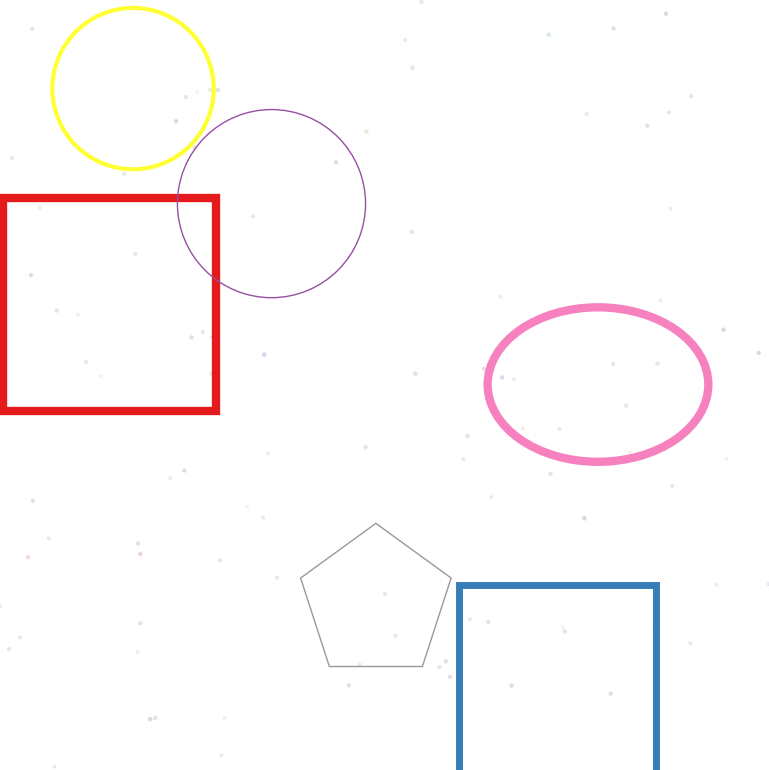[{"shape": "square", "thickness": 3, "radius": 0.69, "center": [0.142, 0.604]}, {"shape": "square", "thickness": 2.5, "radius": 0.64, "center": [0.724, 0.113]}, {"shape": "circle", "thickness": 0.5, "radius": 0.61, "center": [0.353, 0.736]}, {"shape": "circle", "thickness": 1.5, "radius": 0.52, "center": [0.173, 0.885]}, {"shape": "oval", "thickness": 3, "radius": 0.72, "center": [0.777, 0.501]}, {"shape": "pentagon", "thickness": 0.5, "radius": 0.51, "center": [0.488, 0.218]}]